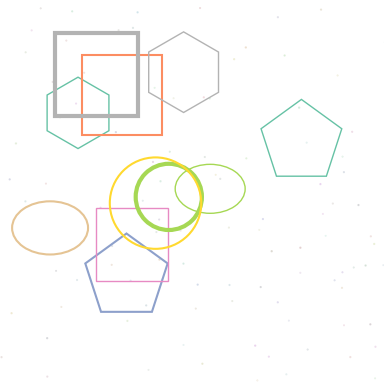[{"shape": "hexagon", "thickness": 1, "radius": 0.46, "center": [0.203, 0.707]}, {"shape": "pentagon", "thickness": 1, "radius": 0.55, "center": [0.783, 0.632]}, {"shape": "square", "thickness": 1.5, "radius": 0.52, "center": [0.317, 0.752]}, {"shape": "pentagon", "thickness": 1.5, "radius": 0.56, "center": [0.329, 0.281]}, {"shape": "square", "thickness": 1, "radius": 0.47, "center": [0.342, 0.365]}, {"shape": "circle", "thickness": 3, "radius": 0.43, "center": [0.438, 0.489]}, {"shape": "oval", "thickness": 1, "radius": 0.45, "center": [0.546, 0.51]}, {"shape": "circle", "thickness": 1.5, "radius": 0.59, "center": [0.404, 0.472]}, {"shape": "oval", "thickness": 1.5, "radius": 0.49, "center": [0.13, 0.408]}, {"shape": "hexagon", "thickness": 1, "radius": 0.52, "center": [0.477, 0.813]}, {"shape": "square", "thickness": 3, "radius": 0.54, "center": [0.251, 0.805]}]